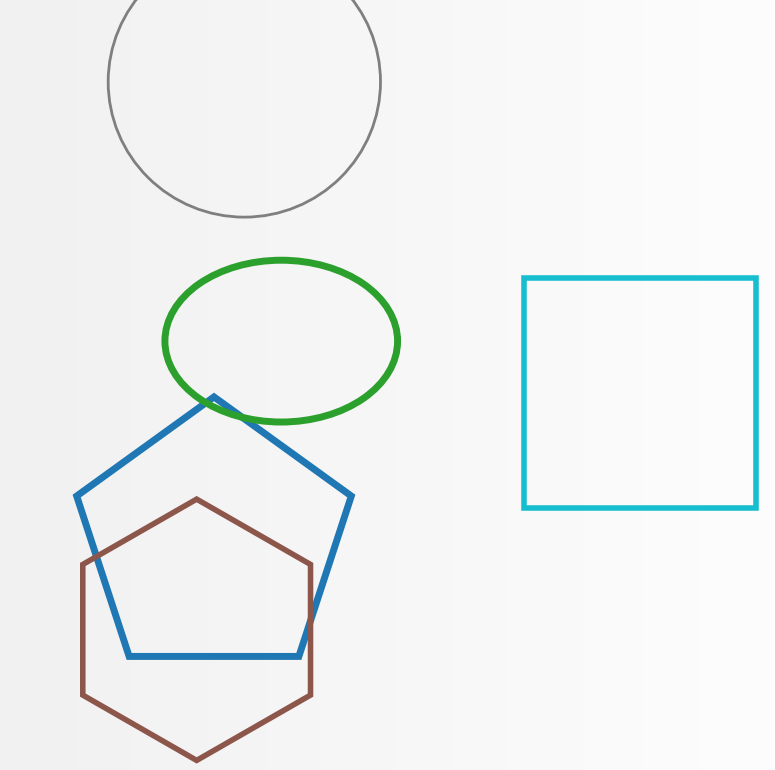[{"shape": "pentagon", "thickness": 2.5, "radius": 0.93, "center": [0.276, 0.298]}, {"shape": "oval", "thickness": 2.5, "radius": 0.75, "center": [0.363, 0.557]}, {"shape": "hexagon", "thickness": 2, "radius": 0.85, "center": [0.254, 0.182]}, {"shape": "circle", "thickness": 1, "radius": 0.88, "center": [0.315, 0.894]}, {"shape": "square", "thickness": 2, "radius": 0.75, "center": [0.826, 0.489]}]